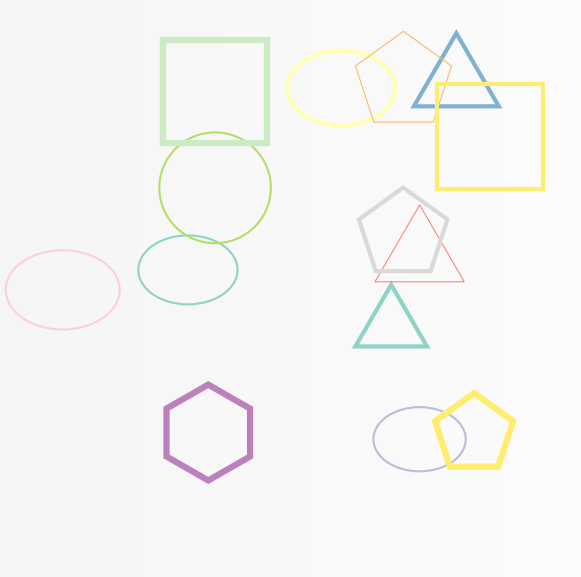[{"shape": "oval", "thickness": 1, "radius": 0.43, "center": [0.323, 0.532]}, {"shape": "triangle", "thickness": 2, "radius": 0.36, "center": [0.673, 0.435]}, {"shape": "oval", "thickness": 2, "radius": 0.46, "center": [0.587, 0.847]}, {"shape": "oval", "thickness": 1, "radius": 0.4, "center": [0.722, 0.239]}, {"shape": "triangle", "thickness": 0.5, "radius": 0.44, "center": [0.722, 0.556]}, {"shape": "triangle", "thickness": 2, "radius": 0.42, "center": [0.785, 0.857]}, {"shape": "pentagon", "thickness": 0.5, "radius": 0.43, "center": [0.694, 0.858]}, {"shape": "circle", "thickness": 1, "radius": 0.48, "center": [0.37, 0.674]}, {"shape": "oval", "thickness": 1, "radius": 0.49, "center": [0.108, 0.497]}, {"shape": "pentagon", "thickness": 2, "radius": 0.4, "center": [0.694, 0.594]}, {"shape": "hexagon", "thickness": 3, "radius": 0.41, "center": [0.358, 0.25]}, {"shape": "square", "thickness": 3, "radius": 0.45, "center": [0.37, 0.841]}, {"shape": "pentagon", "thickness": 3, "radius": 0.35, "center": [0.816, 0.248]}, {"shape": "square", "thickness": 2, "radius": 0.46, "center": [0.844, 0.763]}]